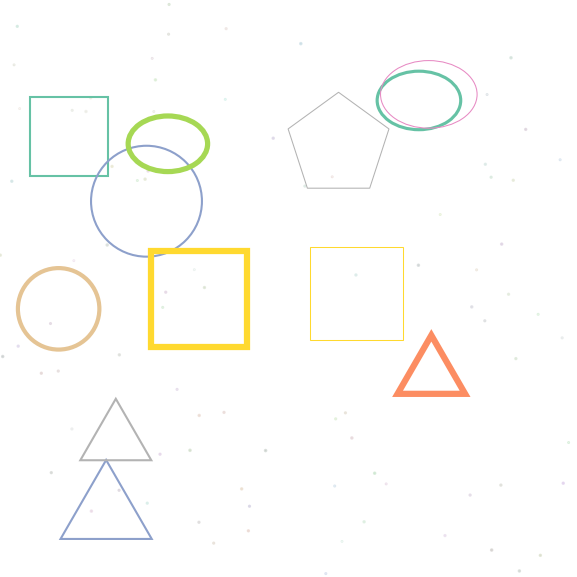[{"shape": "square", "thickness": 1, "radius": 0.34, "center": [0.119, 0.763]}, {"shape": "oval", "thickness": 1.5, "radius": 0.36, "center": [0.725, 0.825]}, {"shape": "triangle", "thickness": 3, "radius": 0.34, "center": [0.747, 0.351]}, {"shape": "circle", "thickness": 1, "radius": 0.48, "center": [0.254, 0.651]}, {"shape": "triangle", "thickness": 1, "radius": 0.46, "center": [0.184, 0.111]}, {"shape": "oval", "thickness": 0.5, "radius": 0.42, "center": [0.743, 0.836]}, {"shape": "oval", "thickness": 2.5, "radius": 0.34, "center": [0.291, 0.75]}, {"shape": "square", "thickness": 0.5, "radius": 0.4, "center": [0.617, 0.49]}, {"shape": "square", "thickness": 3, "radius": 0.41, "center": [0.344, 0.482]}, {"shape": "circle", "thickness": 2, "radius": 0.35, "center": [0.102, 0.464]}, {"shape": "triangle", "thickness": 1, "radius": 0.35, "center": [0.201, 0.238]}, {"shape": "pentagon", "thickness": 0.5, "radius": 0.46, "center": [0.586, 0.748]}]